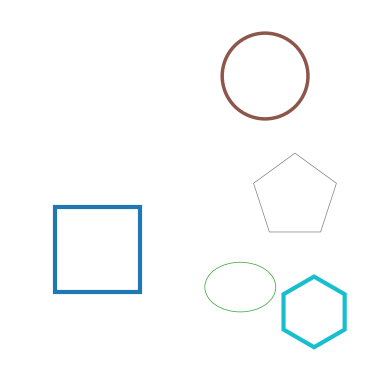[{"shape": "square", "thickness": 3, "radius": 0.55, "center": [0.253, 0.353]}, {"shape": "oval", "thickness": 0.5, "radius": 0.46, "center": [0.624, 0.254]}, {"shape": "circle", "thickness": 2.5, "radius": 0.56, "center": [0.689, 0.803]}, {"shape": "pentagon", "thickness": 0.5, "radius": 0.57, "center": [0.766, 0.489]}, {"shape": "hexagon", "thickness": 3, "radius": 0.46, "center": [0.816, 0.19]}]